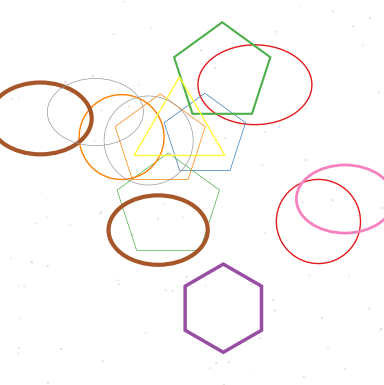[{"shape": "circle", "thickness": 1, "radius": 0.55, "center": [0.827, 0.425]}, {"shape": "oval", "thickness": 1, "radius": 0.74, "center": [0.662, 0.78]}, {"shape": "pentagon", "thickness": 0.5, "radius": 0.56, "center": [0.532, 0.647]}, {"shape": "pentagon", "thickness": 0.5, "radius": 0.7, "center": [0.437, 0.463]}, {"shape": "pentagon", "thickness": 1.5, "radius": 0.66, "center": [0.577, 0.811]}, {"shape": "hexagon", "thickness": 2.5, "radius": 0.57, "center": [0.58, 0.199]}, {"shape": "circle", "thickness": 1, "radius": 0.55, "center": [0.316, 0.644]}, {"shape": "pentagon", "thickness": 0.5, "radius": 0.62, "center": [0.416, 0.633]}, {"shape": "triangle", "thickness": 1, "radius": 0.68, "center": [0.466, 0.664]}, {"shape": "oval", "thickness": 3, "radius": 0.67, "center": [0.105, 0.692]}, {"shape": "oval", "thickness": 3, "radius": 0.64, "center": [0.411, 0.402]}, {"shape": "oval", "thickness": 2, "radius": 0.63, "center": [0.896, 0.483]}, {"shape": "oval", "thickness": 0.5, "radius": 0.62, "center": [0.248, 0.709]}, {"shape": "circle", "thickness": 0.5, "radius": 0.58, "center": [0.386, 0.635]}]